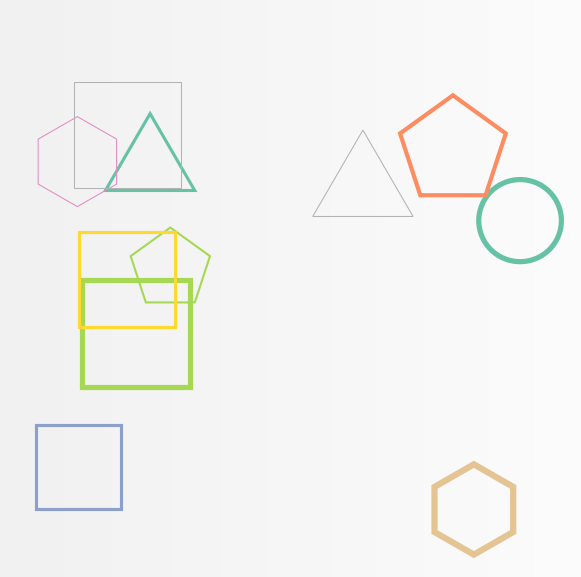[{"shape": "circle", "thickness": 2.5, "radius": 0.36, "center": [0.895, 0.617]}, {"shape": "triangle", "thickness": 1.5, "radius": 0.44, "center": [0.258, 0.714]}, {"shape": "pentagon", "thickness": 2, "radius": 0.48, "center": [0.779, 0.738]}, {"shape": "square", "thickness": 1.5, "radius": 0.36, "center": [0.135, 0.191]}, {"shape": "hexagon", "thickness": 0.5, "radius": 0.39, "center": [0.133, 0.719]}, {"shape": "square", "thickness": 2.5, "radius": 0.46, "center": [0.234, 0.422]}, {"shape": "pentagon", "thickness": 1, "radius": 0.36, "center": [0.293, 0.533]}, {"shape": "square", "thickness": 1.5, "radius": 0.41, "center": [0.219, 0.515]}, {"shape": "hexagon", "thickness": 3, "radius": 0.39, "center": [0.815, 0.117]}, {"shape": "triangle", "thickness": 0.5, "radius": 0.5, "center": [0.624, 0.674]}, {"shape": "square", "thickness": 0.5, "radius": 0.46, "center": [0.219, 0.766]}]